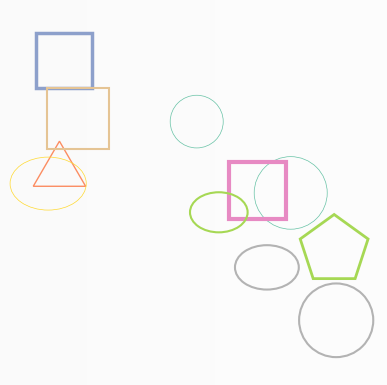[{"shape": "circle", "thickness": 0.5, "radius": 0.34, "center": [0.508, 0.684]}, {"shape": "circle", "thickness": 0.5, "radius": 0.47, "center": [0.75, 0.499]}, {"shape": "triangle", "thickness": 1, "radius": 0.39, "center": [0.153, 0.555]}, {"shape": "square", "thickness": 2.5, "radius": 0.36, "center": [0.166, 0.844]}, {"shape": "square", "thickness": 3, "radius": 0.37, "center": [0.665, 0.506]}, {"shape": "oval", "thickness": 1.5, "radius": 0.37, "center": [0.565, 0.449]}, {"shape": "pentagon", "thickness": 2, "radius": 0.46, "center": [0.862, 0.351]}, {"shape": "oval", "thickness": 0.5, "radius": 0.49, "center": [0.124, 0.523]}, {"shape": "square", "thickness": 1.5, "radius": 0.4, "center": [0.201, 0.692]}, {"shape": "circle", "thickness": 1.5, "radius": 0.48, "center": [0.868, 0.168]}, {"shape": "oval", "thickness": 1.5, "radius": 0.41, "center": [0.689, 0.306]}]